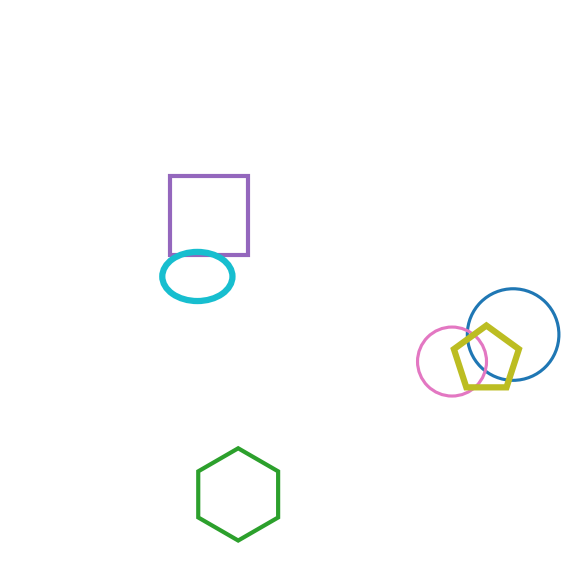[{"shape": "circle", "thickness": 1.5, "radius": 0.4, "center": [0.889, 0.42]}, {"shape": "hexagon", "thickness": 2, "radius": 0.4, "center": [0.412, 0.143]}, {"shape": "square", "thickness": 2, "radius": 0.34, "center": [0.362, 0.626]}, {"shape": "circle", "thickness": 1.5, "radius": 0.3, "center": [0.783, 0.373]}, {"shape": "pentagon", "thickness": 3, "radius": 0.3, "center": [0.842, 0.376]}, {"shape": "oval", "thickness": 3, "radius": 0.3, "center": [0.342, 0.52]}]